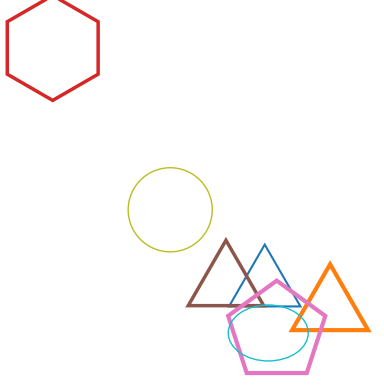[{"shape": "triangle", "thickness": 1.5, "radius": 0.54, "center": [0.688, 0.258]}, {"shape": "triangle", "thickness": 3, "radius": 0.57, "center": [0.857, 0.2]}, {"shape": "hexagon", "thickness": 2.5, "radius": 0.68, "center": [0.137, 0.875]}, {"shape": "triangle", "thickness": 2.5, "radius": 0.57, "center": [0.587, 0.263]}, {"shape": "pentagon", "thickness": 3, "radius": 0.66, "center": [0.719, 0.138]}, {"shape": "circle", "thickness": 1, "radius": 0.55, "center": [0.442, 0.455]}, {"shape": "oval", "thickness": 1, "radius": 0.52, "center": [0.697, 0.135]}]